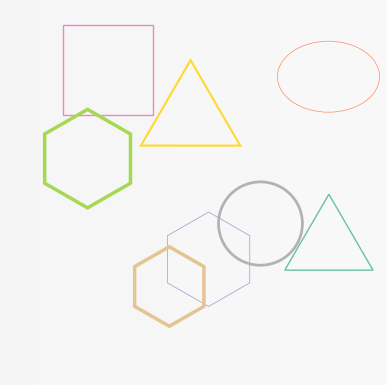[{"shape": "triangle", "thickness": 1, "radius": 0.66, "center": [0.849, 0.364]}, {"shape": "oval", "thickness": 0.5, "radius": 0.66, "center": [0.848, 0.801]}, {"shape": "hexagon", "thickness": 0.5, "radius": 0.61, "center": [0.538, 0.327]}, {"shape": "square", "thickness": 1, "radius": 0.58, "center": [0.279, 0.818]}, {"shape": "hexagon", "thickness": 2.5, "radius": 0.64, "center": [0.226, 0.588]}, {"shape": "triangle", "thickness": 1.5, "radius": 0.74, "center": [0.492, 0.696]}, {"shape": "hexagon", "thickness": 2.5, "radius": 0.52, "center": [0.437, 0.256]}, {"shape": "circle", "thickness": 2, "radius": 0.54, "center": [0.672, 0.419]}]